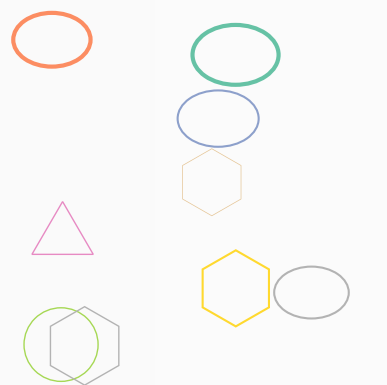[{"shape": "oval", "thickness": 3, "radius": 0.56, "center": [0.608, 0.858]}, {"shape": "oval", "thickness": 3, "radius": 0.5, "center": [0.134, 0.897]}, {"shape": "oval", "thickness": 1.5, "radius": 0.52, "center": [0.563, 0.692]}, {"shape": "triangle", "thickness": 1, "radius": 0.46, "center": [0.162, 0.385]}, {"shape": "circle", "thickness": 1, "radius": 0.48, "center": [0.158, 0.105]}, {"shape": "hexagon", "thickness": 1.5, "radius": 0.49, "center": [0.608, 0.251]}, {"shape": "hexagon", "thickness": 0.5, "radius": 0.44, "center": [0.547, 0.527]}, {"shape": "hexagon", "thickness": 1, "radius": 0.51, "center": [0.218, 0.102]}, {"shape": "oval", "thickness": 1.5, "radius": 0.48, "center": [0.804, 0.24]}]